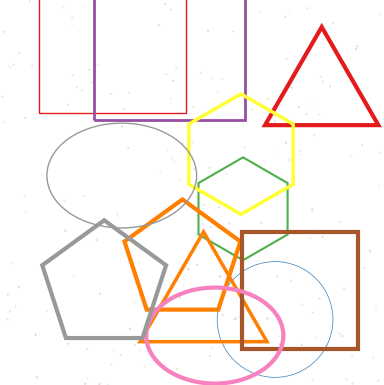[{"shape": "square", "thickness": 1, "radius": 0.96, "center": [0.292, 0.898]}, {"shape": "triangle", "thickness": 3, "radius": 0.85, "center": [0.836, 0.76]}, {"shape": "circle", "thickness": 0.5, "radius": 0.75, "center": [0.714, 0.17]}, {"shape": "hexagon", "thickness": 1.5, "radius": 0.67, "center": [0.631, 0.458]}, {"shape": "square", "thickness": 2, "radius": 0.98, "center": [0.44, 0.885]}, {"shape": "triangle", "thickness": 2.5, "radius": 0.95, "center": [0.529, 0.208]}, {"shape": "pentagon", "thickness": 3, "radius": 0.79, "center": [0.474, 0.324]}, {"shape": "hexagon", "thickness": 2.5, "radius": 0.78, "center": [0.626, 0.6]}, {"shape": "square", "thickness": 3, "radius": 0.76, "center": [0.779, 0.245]}, {"shape": "oval", "thickness": 3, "radius": 0.89, "center": [0.558, 0.128]}, {"shape": "pentagon", "thickness": 3, "radius": 0.85, "center": [0.271, 0.259]}, {"shape": "oval", "thickness": 1, "radius": 0.97, "center": [0.316, 0.544]}]